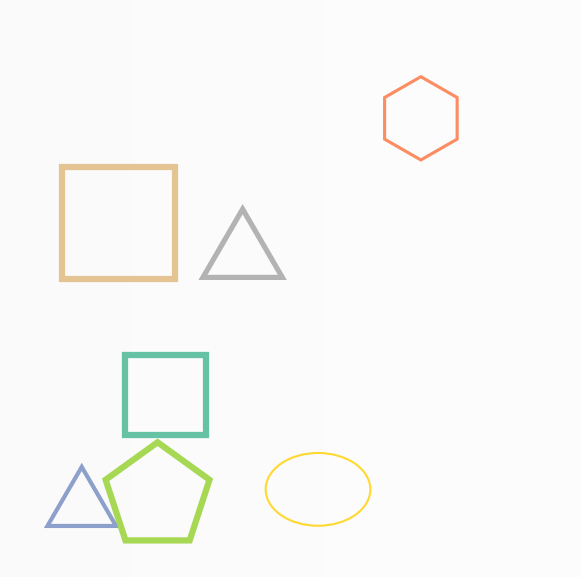[{"shape": "square", "thickness": 3, "radius": 0.35, "center": [0.285, 0.316]}, {"shape": "hexagon", "thickness": 1.5, "radius": 0.36, "center": [0.724, 0.794]}, {"shape": "triangle", "thickness": 2, "radius": 0.34, "center": [0.141, 0.122]}, {"shape": "pentagon", "thickness": 3, "radius": 0.47, "center": [0.271, 0.139]}, {"shape": "oval", "thickness": 1, "radius": 0.45, "center": [0.547, 0.152]}, {"shape": "square", "thickness": 3, "radius": 0.48, "center": [0.203, 0.612]}, {"shape": "triangle", "thickness": 2.5, "radius": 0.39, "center": [0.417, 0.558]}]